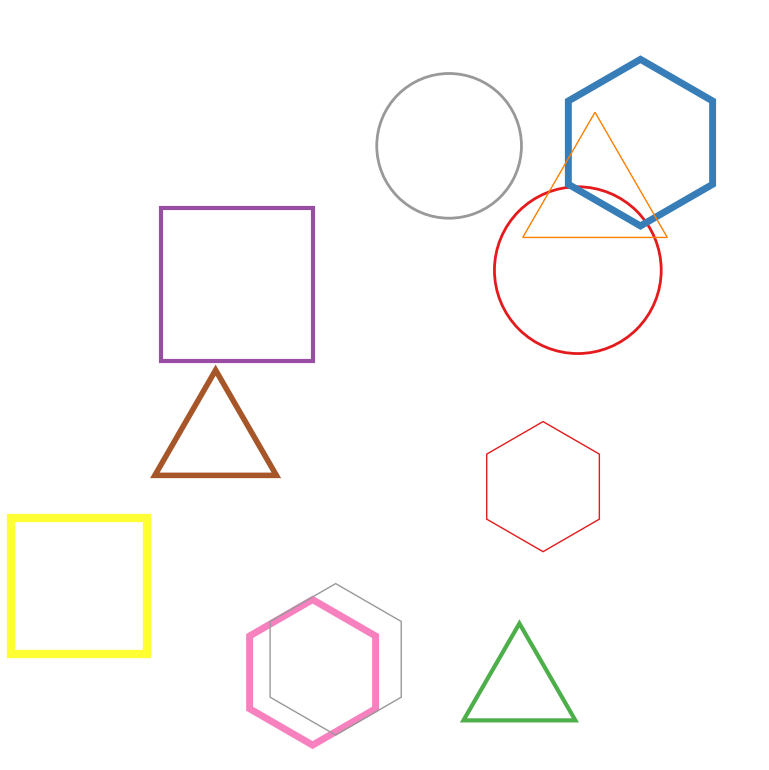[{"shape": "hexagon", "thickness": 0.5, "radius": 0.42, "center": [0.705, 0.368]}, {"shape": "circle", "thickness": 1, "radius": 0.54, "center": [0.75, 0.649]}, {"shape": "hexagon", "thickness": 2.5, "radius": 0.54, "center": [0.832, 0.815]}, {"shape": "triangle", "thickness": 1.5, "radius": 0.42, "center": [0.675, 0.106]}, {"shape": "square", "thickness": 1.5, "radius": 0.5, "center": [0.308, 0.63]}, {"shape": "triangle", "thickness": 0.5, "radius": 0.54, "center": [0.773, 0.746]}, {"shape": "square", "thickness": 3, "radius": 0.44, "center": [0.102, 0.239]}, {"shape": "triangle", "thickness": 2, "radius": 0.46, "center": [0.28, 0.428]}, {"shape": "hexagon", "thickness": 2.5, "radius": 0.47, "center": [0.406, 0.127]}, {"shape": "hexagon", "thickness": 0.5, "radius": 0.49, "center": [0.436, 0.144]}, {"shape": "circle", "thickness": 1, "radius": 0.47, "center": [0.583, 0.811]}]